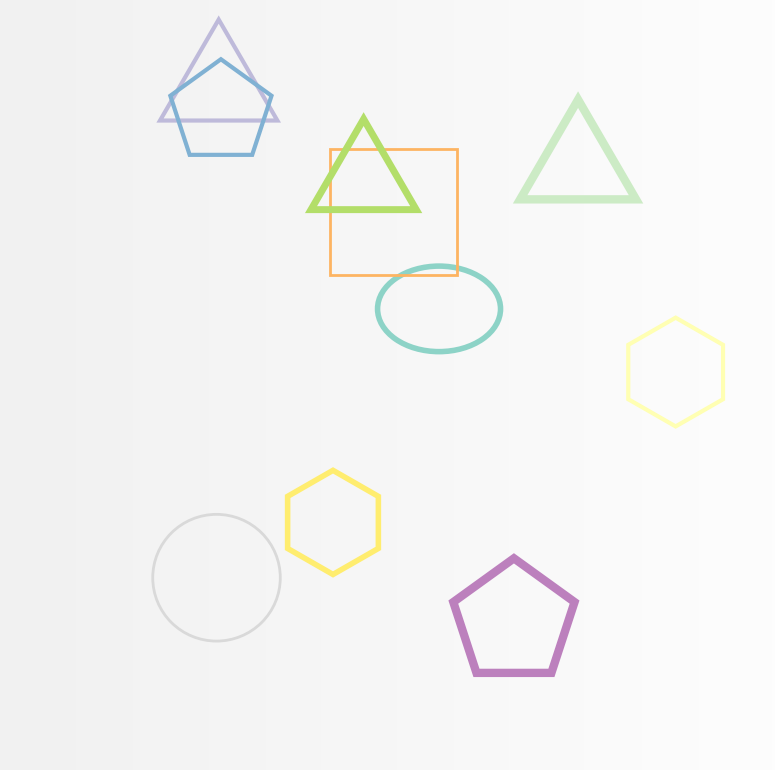[{"shape": "oval", "thickness": 2, "radius": 0.4, "center": [0.567, 0.599]}, {"shape": "hexagon", "thickness": 1.5, "radius": 0.35, "center": [0.872, 0.517]}, {"shape": "triangle", "thickness": 1.5, "radius": 0.44, "center": [0.282, 0.887]}, {"shape": "pentagon", "thickness": 1.5, "radius": 0.34, "center": [0.285, 0.854]}, {"shape": "square", "thickness": 1, "radius": 0.41, "center": [0.508, 0.725]}, {"shape": "triangle", "thickness": 2.5, "radius": 0.39, "center": [0.469, 0.767]}, {"shape": "circle", "thickness": 1, "radius": 0.41, "center": [0.279, 0.25]}, {"shape": "pentagon", "thickness": 3, "radius": 0.41, "center": [0.663, 0.193]}, {"shape": "triangle", "thickness": 3, "radius": 0.43, "center": [0.746, 0.784]}, {"shape": "hexagon", "thickness": 2, "radius": 0.34, "center": [0.43, 0.322]}]